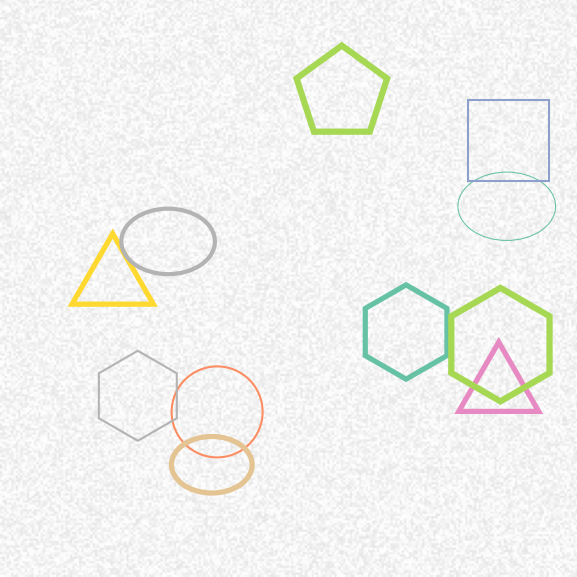[{"shape": "hexagon", "thickness": 2.5, "radius": 0.41, "center": [0.703, 0.424]}, {"shape": "oval", "thickness": 0.5, "radius": 0.42, "center": [0.877, 0.642]}, {"shape": "circle", "thickness": 1, "radius": 0.39, "center": [0.376, 0.286]}, {"shape": "square", "thickness": 1, "radius": 0.35, "center": [0.881, 0.755]}, {"shape": "triangle", "thickness": 2.5, "radius": 0.4, "center": [0.864, 0.327]}, {"shape": "hexagon", "thickness": 3, "radius": 0.49, "center": [0.867, 0.402]}, {"shape": "pentagon", "thickness": 3, "radius": 0.41, "center": [0.592, 0.838]}, {"shape": "triangle", "thickness": 2.5, "radius": 0.41, "center": [0.195, 0.513]}, {"shape": "oval", "thickness": 2.5, "radius": 0.35, "center": [0.367, 0.194]}, {"shape": "hexagon", "thickness": 1, "radius": 0.39, "center": [0.239, 0.314]}, {"shape": "oval", "thickness": 2, "radius": 0.41, "center": [0.291, 0.581]}]